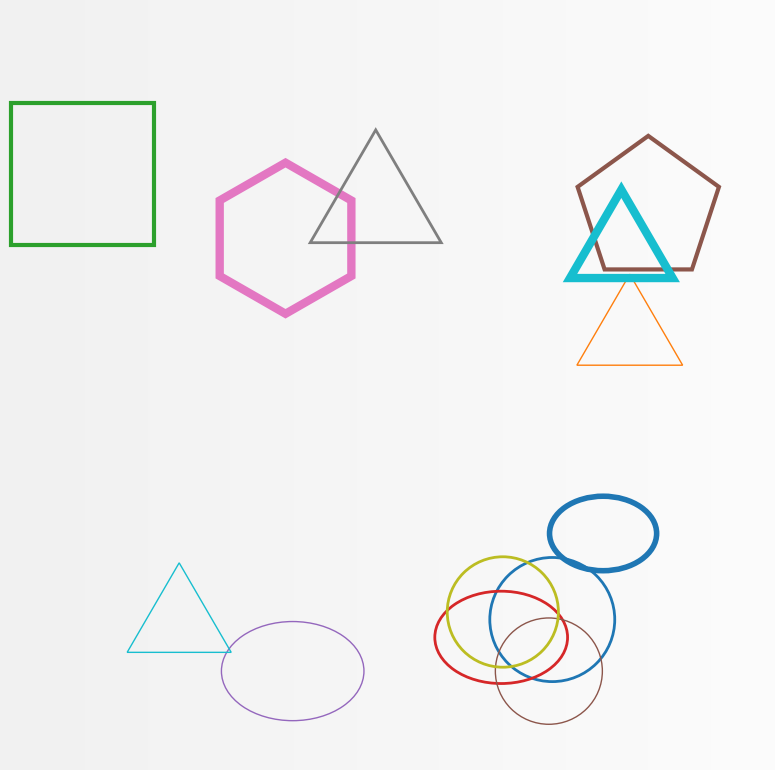[{"shape": "oval", "thickness": 2, "radius": 0.35, "center": [0.778, 0.307]}, {"shape": "circle", "thickness": 1, "radius": 0.4, "center": [0.713, 0.195]}, {"shape": "triangle", "thickness": 0.5, "radius": 0.39, "center": [0.813, 0.565]}, {"shape": "square", "thickness": 1.5, "radius": 0.46, "center": [0.107, 0.774]}, {"shape": "oval", "thickness": 1, "radius": 0.43, "center": [0.647, 0.172]}, {"shape": "oval", "thickness": 0.5, "radius": 0.46, "center": [0.378, 0.128]}, {"shape": "circle", "thickness": 0.5, "radius": 0.35, "center": [0.708, 0.128]}, {"shape": "pentagon", "thickness": 1.5, "radius": 0.48, "center": [0.836, 0.728]}, {"shape": "hexagon", "thickness": 3, "radius": 0.49, "center": [0.368, 0.691]}, {"shape": "triangle", "thickness": 1, "radius": 0.49, "center": [0.485, 0.734]}, {"shape": "circle", "thickness": 1, "radius": 0.36, "center": [0.649, 0.205]}, {"shape": "triangle", "thickness": 0.5, "radius": 0.39, "center": [0.231, 0.192]}, {"shape": "triangle", "thickness": 3, "radius": 0.38, "center": [0.802, 0.677]}]